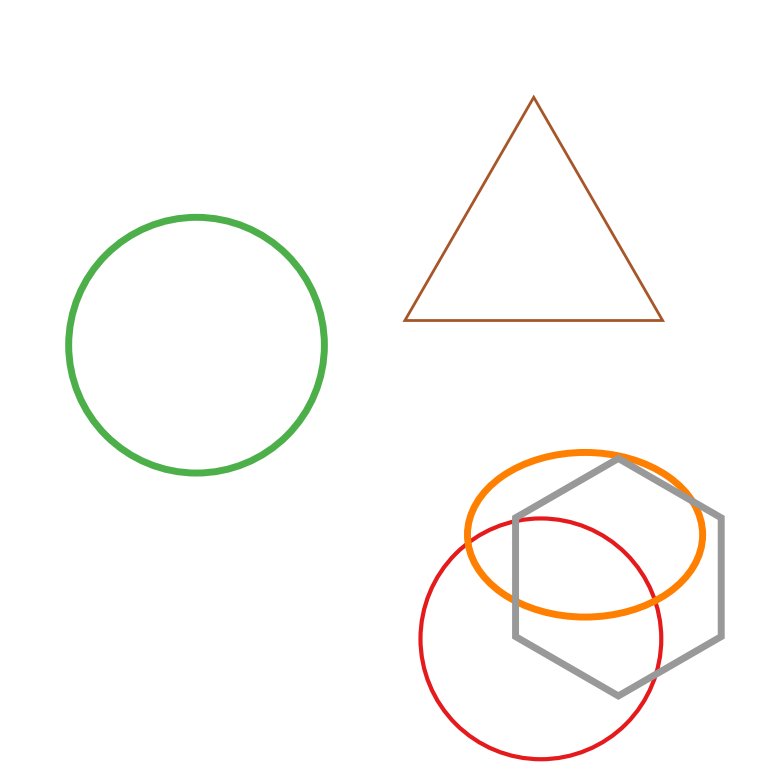[{"shape": "circle", "thickness": 1.5, "radius": 0.78, "center": [0.702, 0.17]}, {"shape": "circle", "thickness": 2.5, "radius": 0.83, "center": [0.255, 0.552]}, {"shape": "oval", "thickness": 2.5, "radius": 0.76, "center": [0.76, 0.306]}, {"shape": "triangle", "thickness": 1, "radius": 0.97, "center": [0.693, 0.68]}, {"shape": "hexagon", "thickness": 2.5, "radius": 0.77, "center": [0.803, 0.25]}]